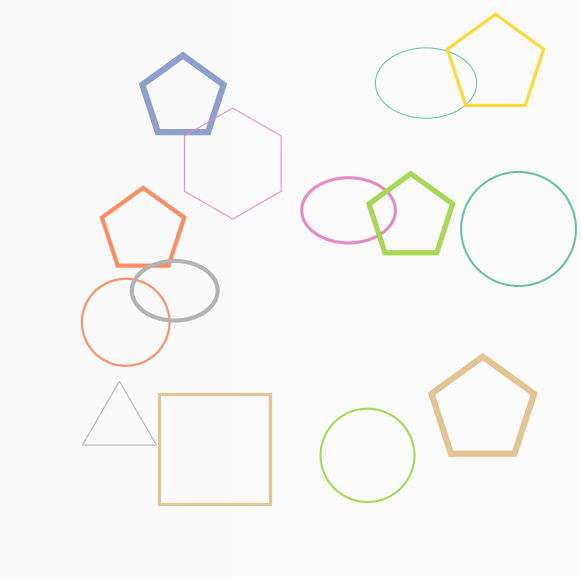[{"shape": "oval", "thickness": 0.5, "radius": 0.44, "center": [0.733, 0.855]}, {"shape": "circle", "thickness": 1, "radius": 0.49, "center": [0.892, 0.603]}, {"shape": "pentagon", "thickness": 2, "radius": 0.37, "center": [0.246, 0.599]}, {"shape": "circle", "thickness": 1, "radius": 0.38, "center": [0.216, 0.441]}, {"shape": "pentagon", "thickness": 3, "radius": 0.37, "center": [0.315, 0.83]}, {"shape": "oval", "thickness": 1.5, "radius": 0.4, "center": [0.6, 0.635]}, {"shape": "hexagon", "thickness": 0.5, "radius": 0.48, "center": [0.4, 0.716]}, {"shape": "pentagon", "thickness": 2.5, "radius": 0.38, "center": [0.707, 0.623]}, {"shape": "circle", "thickness": 1, "radius": 0.4, "center": [0.632, 0.211]}, {"shape": "pentagon", "thickness": 1.5, "radius": 0.44, "center": [0.853, 0.887]}, {"shape": "pentagon", "thickness": 3, "radius": 0.46, "center": [0.831, 0.289]}, {"shape": "square", "thickness": 1.5, "radius": 0.47, "center": [0.369, 0.222]}, {"shape": "oval", "thickness": 2, "radius": 0.37, "center": [0.301, 0.496]}, {"shape": "triangle", "thickness": 0.5, "radius": 0.37, "center": [0.206, 0.265]}]